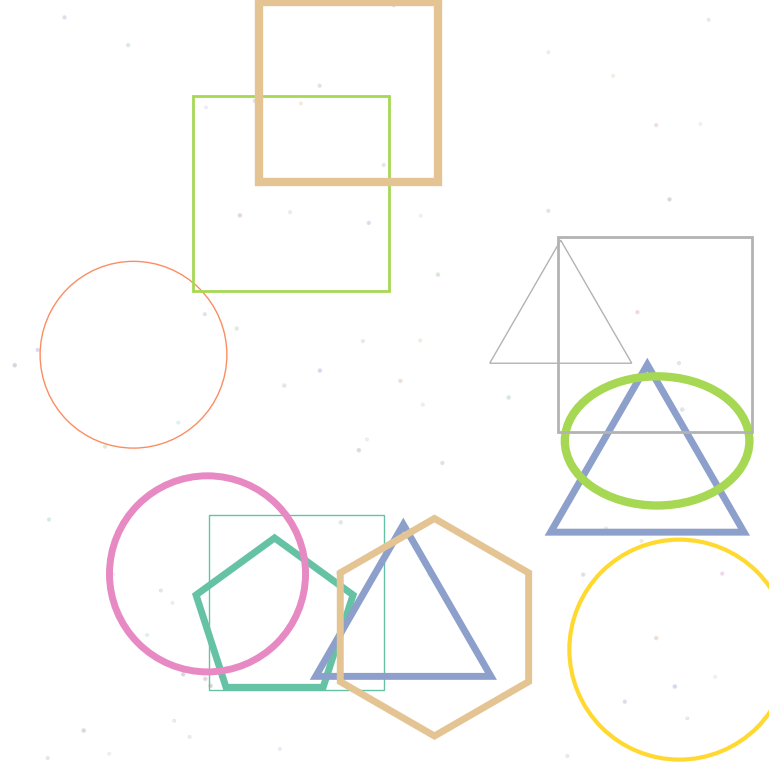[{"shape": "pentagon", "thickness": 2.5, "radius": 0.54, "center": [0.357, 0.194]}, {"shape": "square", "thickness": 0.5, "radius": 0.57, "center": [0.385, 0.217]}, {"shape": "circle", "thickness": 0.5, "radius": 0.61, "center": [0.173, 0.539]}, {"shape": "triangle", "thickness": 2.5, "radius": 0.66, "center": [0.524, 0.187]}, {"shape": "triangle", "thickness": 2.5, "radius": 0.73, "center": [0.841, 0.381]}, {"shape": "circle", "thickness": 2.5, "radius": 0.64, "center": [0.269, 0.255]}, {"shape": "square", "thickness": 1, "radius": 0.63, "center": [0.378, 0.748]}, {"shape": "oval", "thickness": 3, "radius": 0.6, "center": [0.853, 0.427]}, {"shape": "circle", "thickness": 1.5, "radius": 0.71, "center": [0.882, 0.156]}, {"shape": "hexagon", "thickness": 2.5, "radius": 0.71, "center": [0.564, 0.185]}, {"shape": "square", "thickness": 3, "radius": 0.58, "center": [0.453, 0.881]}, {"shape": "triangle", "thickness": 0.5, "radius": 0.53, "center": [0.728, 0.582]}, {"shape": "square", "thickness": 1, "radius": 0.63, "center": [0.851, 0.565]}]